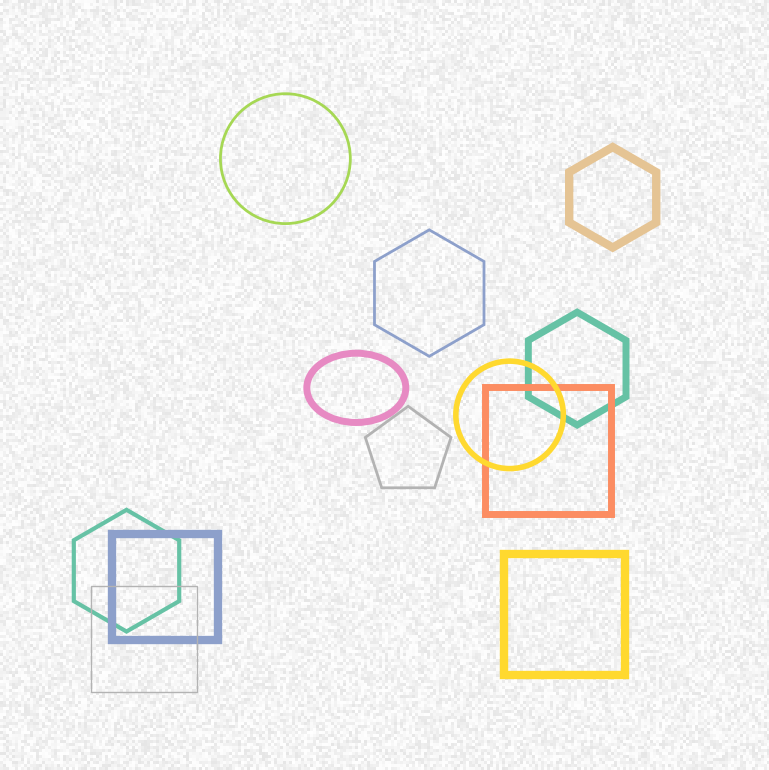[{"shape": "hexagon", "thickness": 2.5, "radius": 0.37, "center": [0.75, 0.521]}, {"shape": "hexagon", "thickness": 1.5, "radius": 0.4, "center": [0.164, 0.259]}, {"shape": "square", "thickness": 2.5, "radius": 0.41, "center": [0.711, 0.415]}, {"shape": "hexagon", "thickness": 1, "radius": 0.41, "center": [0.557, 0.619]}, {"shape": "square", "thickness": 3, "radius": 0.34, "center": [0.214, 0.238]}, {"shape": "oval", "thickness": 2.5, "radius": 0.32, "center": [0.463, 0.496]}, {"shape": "circle", "thickness": 1, "radius": 0.42, "center": [0.371, 0.794]}, {"shape": "square", "thickness": 3, "radius": 0.39, "center": [0.733, 0.202]}, {"shape": "circle", "thickness": 2, "radius": 0.35, "center": [0.662, 0.461]}, {"shape": "hexagon", "thickness": 3, "radius": 0.33, "center": [0.796, 0.744]}, {"shape": "pentagon", "thickness": 1, "radius": 0.29, "center": [0.53, 0.414]}, {"shape": "square", "thickness": 0.5, "radius": 0.34, "center": [0.187, 0.17]}]